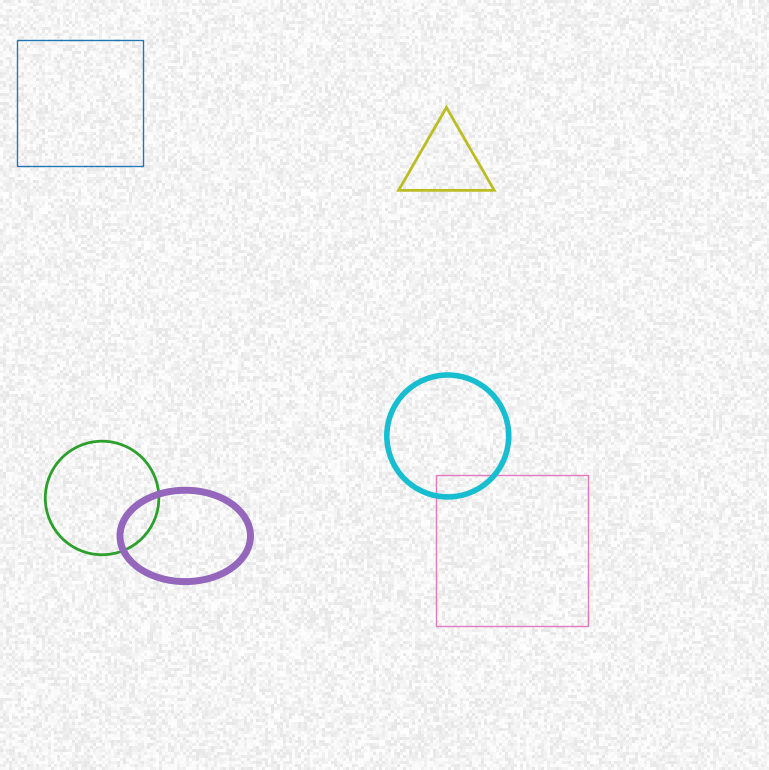[{"shape": "square", "thickness": 0.5, "radius": 0.41, "center": [0.104, 0.867]}, {"shape": "circle", "thickness": 1, "radius": 0.37, "center": [0.133, 0.353]}, {"shape": "oval", "thickness": 2.5, "radius": 0.42, "center": [0.241, 0.304]}, {"shape": "square", "thickness": 0.5, "radius": 0.49, "center": [0.665, 0.285]}, {"shape": "triangle", "thickness": 1, "radius": 0.36, "center": [0.58, 0.789]}, {"shape": "circle", "thickness": 2, "radius": 0.4, "center": [0.582, 0.434]}]